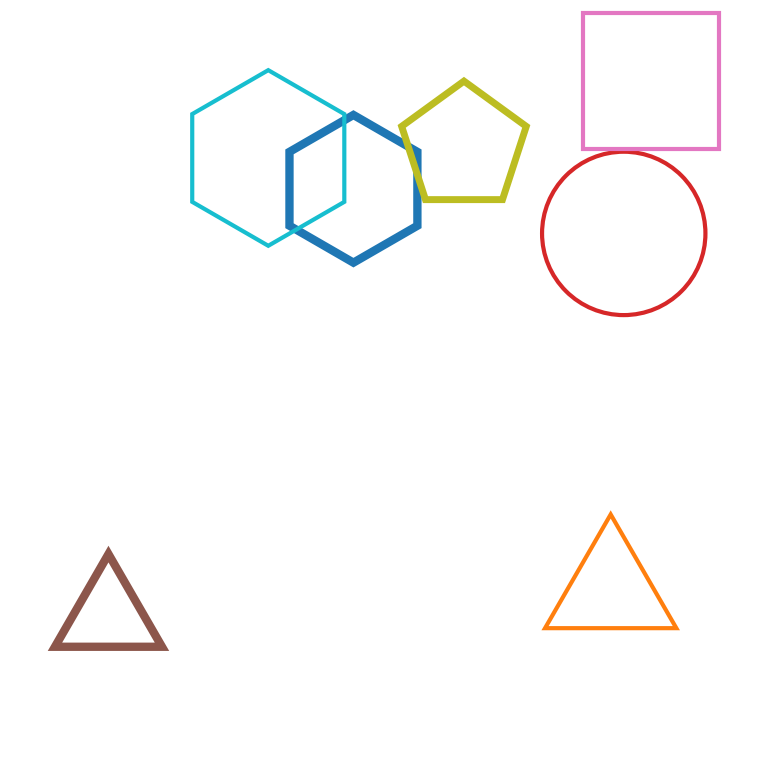[{"shape": "hexagon", "thickness": 3, "radius": 0.48, "center": [0.459, 0.755]}, {"shape": "triangle", "thickness": 1.5, "radius": 0.49, "center": [0.793, 0.233]}, {"shape": "circle", "thickness": 1.5, "radius": 0.53, "center": [0.81, 0.697]}, {"shape": "triangle", "thickness": 3, "radius": 0.4, "center": [0.141, 0.2]}, {"shape": "square", "thickness": 1.5, "radius": 0.44, "center": [0.845, 0.894]}, {"shape": "pentagon", "thickness": 2.5, "radius": 0.43, "center": [0.603, 0.81]}, {"shape": "hexagon", "thickness": 1.5, "radius": 0.57, "center": [0.348, 0.795]}]